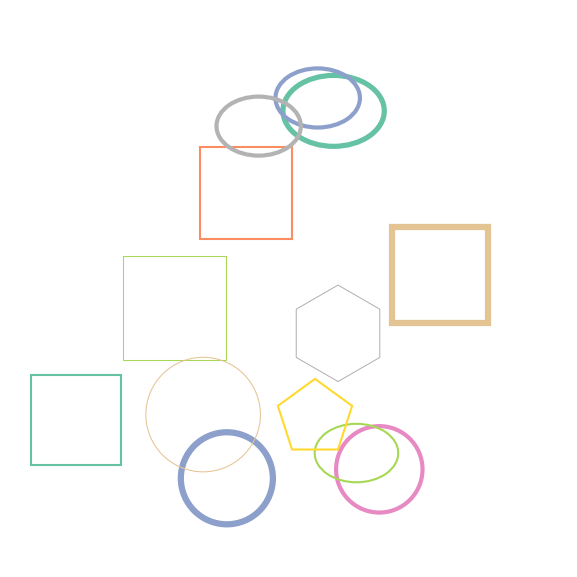[{"shape": "oval", "thickness": 2.5, "radius": 0.44, "center": [0.578, 0.807]}, {"shape": "square", "thickness": 1, "radius": 0.39, "center": [0.131, 0.272]}, {"shape": "square", "thickness": 1, "radius": 0.4, "center": [0.425, 0.665]}, {"shape": "circle", "thickness": 3, "radius": 0.4, "center": [0.393, 0.171]}, {"shape": "oval", "thickness": 2, "radius": 0.37, "center": [0.55, 0.83]}, {"shape": "circle", "thickness": 2, "radius": 0.37, "center": [0.657, 0.186]}, {"shape": "square", "thickness": 0.5, "radius": 0.45, "center": [0.302, 0.465]}, {"shape": "oval", "thickness": 1, "radius": 0.36, "center": [0.617, 0.215]}, {"shape": "pentagon", "thickness": 1, "radius": 0.34, "center": [0.545, 0.275]}, {"shape": "square", "thickness": 3, "radius": 0.42, "center": [0.762, 0.523]}, {"shape": "circle", "thickness": 0.5, "radius": 0.5, "center": [0.352, 0.281]}, {"shape": "hexagon", "thickness": 0.5, "radius": 0.42, "center": [0.585, 0.422]}, {"shape": "oval", "thickness": 2, "radius": 0.37, "center": [0.448, 0.781]}]